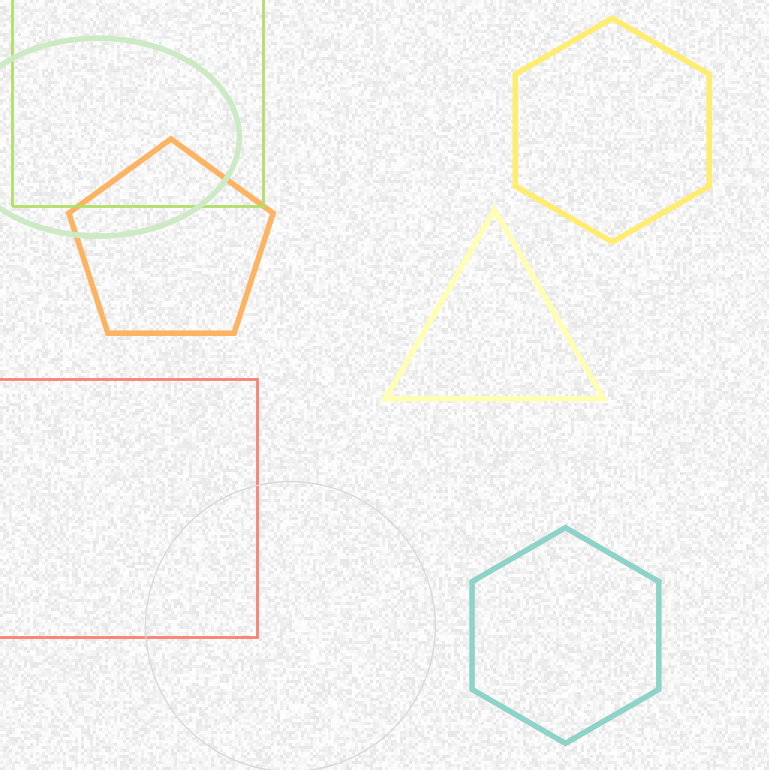[{"shape": "hexagon", "thickness": 2, "radius": 0.7, "center": [0.734, 0.175]}, {"shape": "triangle", "thickness": 2, "radius": 0.82, "center": [0.642, 0.564]}, {"shape": "square", "thickness": 1, "radius": 0.84, "center": [0.165, 0.34]}, {"shape": "pentagon", "thickness": 2, "radius": 0.7, "center": [0.222, 0.68]}, {"shape": "square", "thickness": 1, "radius": 0.82, "center": [0.178, 0.895]}, {"shape": "circle", "thickness": 0.5, "radius": 0.94, "center": [0.377, 0.186]}, {"shape": "oval", "thickness": 2, "radius": 0.92, "center": [0.127, 0.822]}, {"shape": "hexagon", "thickness": 2, "radius": 0.73, "center": [0.795, 0.831]}]